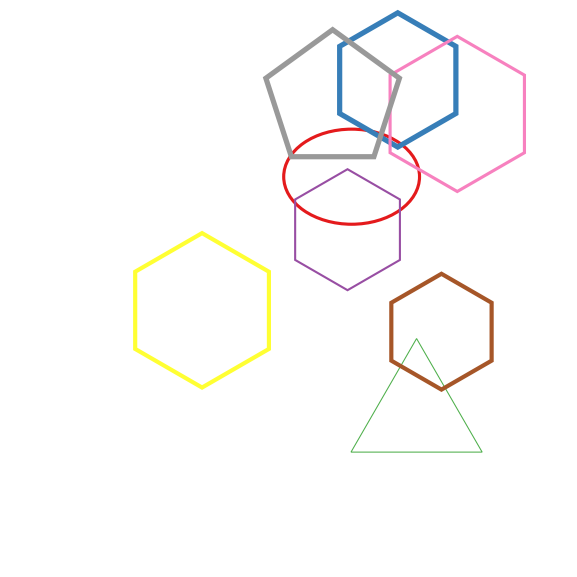[{"shape": "oval", "thickness": 1.5, "radius": 0.59, "center": [0.609, 0.693]}, {"shape": "hexagon", "thickness": 2.5, "radius": 0.58, "center": [0.689, 0.861]}, {"shape": "triangle", "thickness": 0.5, "radius": 0.66, "center": [0.721, 0.282]}, {"shape": "hexagon", "thickness": 1, "radius": 0.52, "center": [0.602, 0.601]}, {"shape": "hexagon", "thickness": 2, "radius": 0.67, "center": [0.35, 0.462]}, {"shape": "hexagon", "thickness": 2, "radius": 0.5, "center": [0.764, 0.425]}, {"shape": "hexagon", "thickness": 1.5, "radius": 0.67, "center": [0.792, 0.802]}, {"shape": "pentagon", "thickness": 2.5, "radius": 0.61, "center": [0.576, 0.826]}]